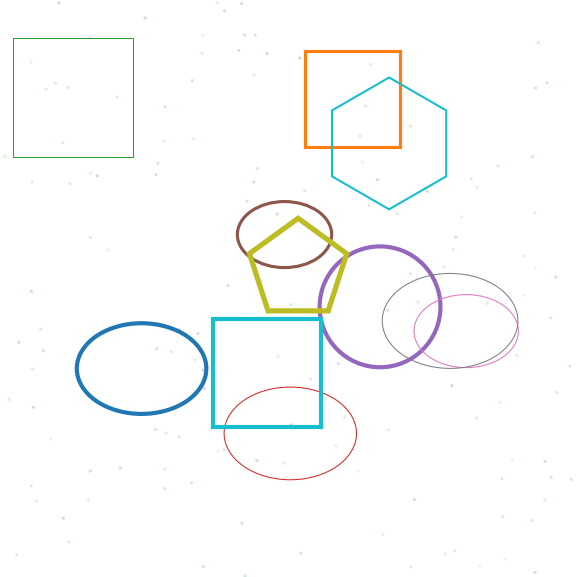[{"shape": "oval", "thickness": 2, "radius": 0.56, "center": [0.245, 0.361]}, {"shape": "square", "thickness": 1.5, "radius": 0.41, "center": [0.61, 0.827]}, {"shape": "square", "thickness": 0.5, "radius": 0.52, "center": [0.126, 0.83]}, {"shape": "oval", "thickness": 0.5, "radius": 0.57, "center": [0.503, 0.249]}, {"shape": "circle", "thickness": 2, "radius": 0.52, "center": [0.658, 0.468]}, {"shape": "oval", "thickness": 1.5, "radius": 0.41, "center": [0.493, 0.593]}, {"shape": "oval", "thickness": 0.5, "radius": 0.45, "center": [0.807, 0.426]}, {"shape": "oval", "thickness": 0.5, "radius": 0.59, "center": [0.779, 0.443]}, {"shape": "pentagon", "thickness": 2.5, "radius": 0.44, "center": [0.516, 0.533]}, {"shape": "square", "thickness": 2, "radius": 0.47, "center": [0.462, 0.353]}, {"shape": "hexagon", "thickness": 1, "radius": 0.57, "center": [0.674, 0.751]}]